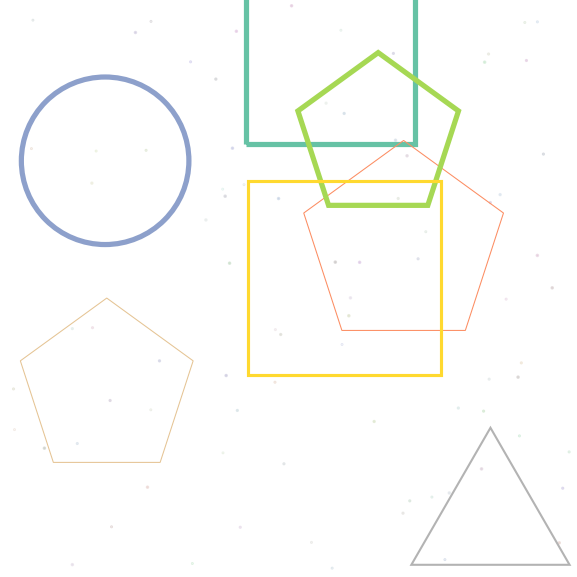[{"shape": "square", "thickness": 2.5, "radius": 0.73, "center": [0.572, 0.896]}, {"shape": "pentagon", "thickness": 0.5, "radius": 0.91, "center": [0.699, 0.574]}, {"shape": "circle", "thickness": 2.5, "radius": 0.73, "center": [0.182, 0.721]}, {"shape": "pentagon", "thickness": 2.5, "radius": 0.73, "center": [0.655, 0.762]}, {"shape": "square", "thickness": 1.5, "radius": 0.84, "center": [0.597, 0.518]}, {"shape": "pentagon", "thickness": 0.5, "radius": 0.79, "center": [0.185, 0.326]}, {"shape": "triangle", "thickness": 1, "radius": 0.79, "center": [0.849, 0.1]}]